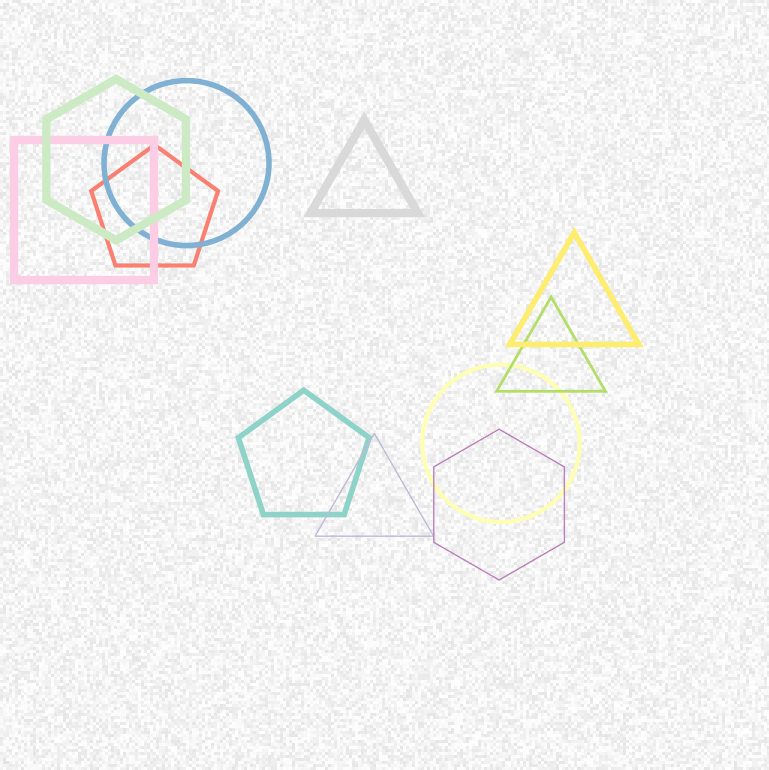[{"shape": "pentagon", "thickness": 2, "radius": 0.45, "center": [0.394, 0.404]}, {"shape": "circle", "thickness": 1.5, "radius": 0.51, "center": [0.651, 0.424]}, {"shape": "triangle", "thickness": 0.5, "radius": 0.44, "center": [0.486, 0.348]}, {"shape": "pentagon", "thickness": 1.5, "radius": 0.43, "center": [0.201, 0.725]}, {"shape": "circle", "thickness": 2, "radius": 0.54, "center": [0.242, 0.788]}, {"shape": "triangle", "thickness": 1, "radius": 0.41, "center": [0.716, 0.533]}, {"shape": "square", "thickness": 3, "radius": 0.45, "center": [0.109, 0.727]}, {"shape": "triangle", "thickness": 3, "radius": 0.4, "center": [0.473, 0.764]}, {"shape": "hexagon", "thickness": 0.5, "radius": 0.49, "center": [0.648, 0.345]}, {"shape": "hexagon", "thickness": 3, "radius": 0.52, "center": [0.151, 0.793]}, {"shape": "triangle", "thickness": 2, "radius": 0.48, "center": [0.746, 0.601]}]